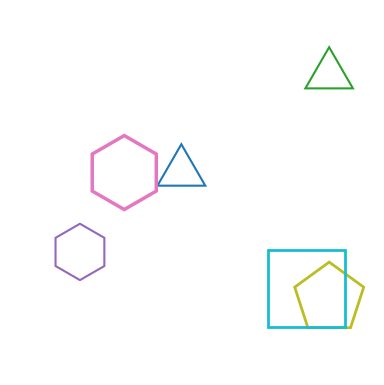[{"shape": "triangle", "thickness": 1.5, "radius": 0.36, "center": [0.471, 0.554]}, {"shape": "triangle", "thickness": 1.5, "radius": 0.36, "center": [0.855, 0.806]}, {"shape": "hexagon", "thickness": 1.5, "radius": 0.37, "center": [0.208, 0.346]}, {"shape": "hexagon", "thickness": 2.5, "radius": 0.48, "center": [0.323, 0.552]}, {"shape": "pentagon", "thickness": 2, "radius": 0.47, "center": [0.855, 0.225]}, {"shape": "square", "thickness": 2, "radius": 0.5, "center": [0.796, 0.252]}]